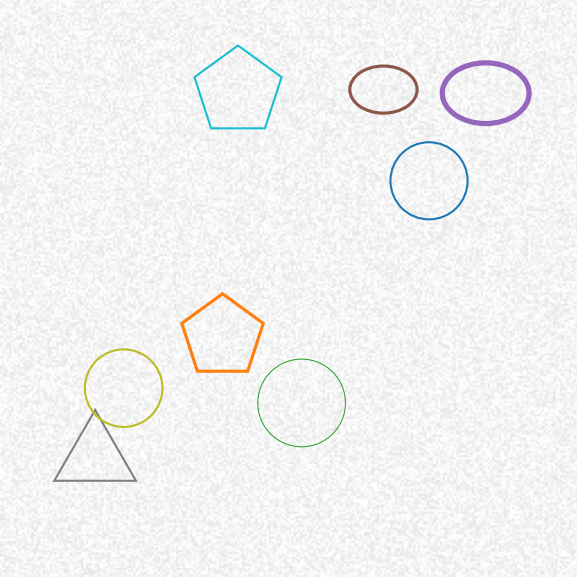[{"shape": "circle", "thickness": 1, "radius": 0.33, "center": [0.743, 0.686]}, {"shape": "pentagon", "thickness": 1.5, "radius": 0.37, "center": [0.385, 0.416]}, {"shape": "circle", "thickness": 0.5, "radius": 0.38, "center": [0.522, 0.301]}, {"shape": "oval", "thickness": 2.5, "radius": 0.38, "center": [0.841, 0.838]}, {"shape": "oval", "thickness": 1.5, "radius": 0.29, "center": [0.664, 0.844]}, {"shape": "triangle", "thickness": 1, "radius": 0.41, "center": [0.165, 0.207]}, {"shape": "circle", "thickness": 1, "radius": 0.34, "center": [0.214, 0.327]}, {"shape": "pentagon", "thickness": 1, "radius": 0.4, "center": [0.412, 0.841]}]